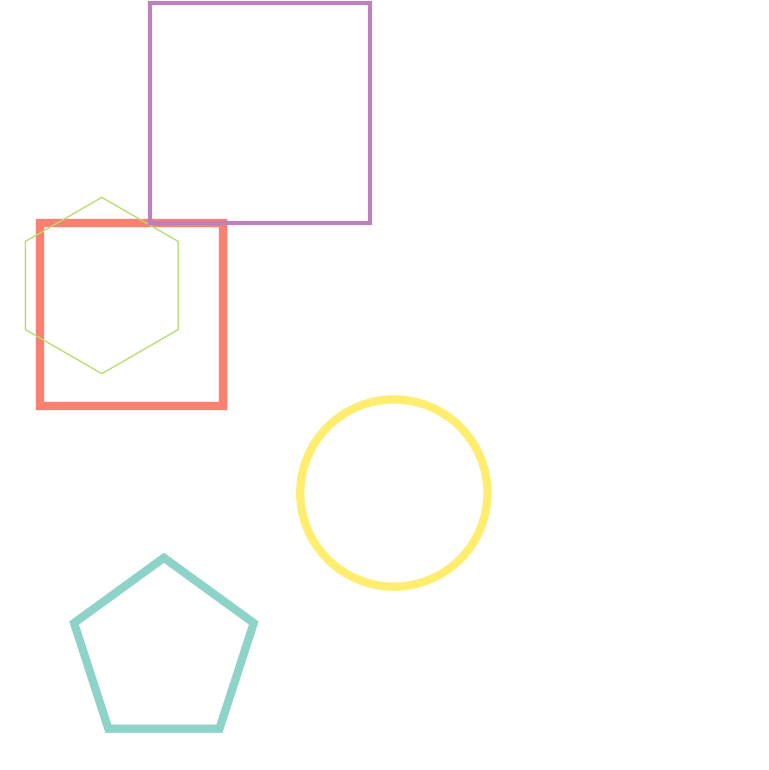[{"shape": "pentagon", "thickness": 3, "radius": 0.61, "center": [0.213, 0.153]}, {"shape": "square", "thickness": 3, "radius": 0.59, "center": [0.171, 0.591]}, {"shape": "hexagon", "thickness": 0.5, "radius": 0.57, "center": [0.132, 0.629]}, {"shape": "square", "thickness": 1.5, "radius": 0.71, "center": [0.338, 0.853]}, {"shape": "circle", "thickness": 3, "radius": 0.61, "center": [0.512, 0.36]}]